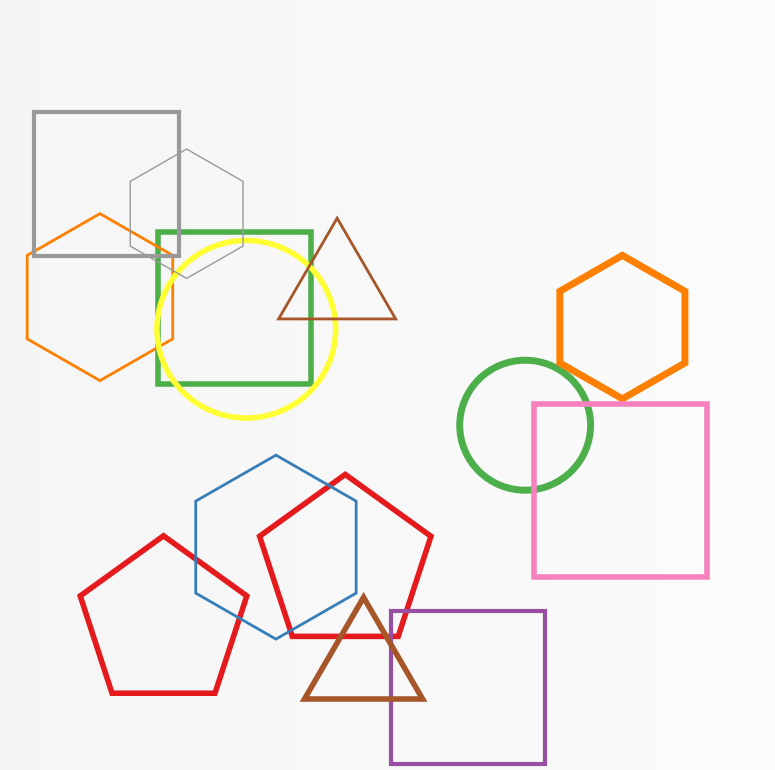[{"shape": "pentagon", "thickness": 2, "radius": 0.58, "center": [0.446, 0.268]}, {"shape": "pentagon", "thickness": 2, "radius": 0.57, "center": [0.211, 0.191]}, {"shape": "hexagon", "thickness": 1, "radius": 0.6, "center": [0.356, 0.289]}, {"shape": "square", "thickness": 2, "radius": 0.49, "center": [0.302, 0.6]}, {"shape": "circle", "thickness": 2.5, "radius": 0.42, "center": [0.678, 0.448]}, {"shape": "square", "thickness": 1.5, "radius": 0.5, "center": [0.604, 0.107]}, {"shape": "hexagon", "thickness": 2.5, "radius": 0.47, "center": [0.803, 0.575]}, {"shape": "hexagon", "thickness": 1, "radius": 0.54, "center": [0.129, 0.614]}, {"shape": "circle", "thickness": 2, "radius": 0.58, "center": [0.318, 0.572]}, {"shape": "triangle", "thickness": 1, "radius": 0.44, "center": [0.435, 0.629]}, {"shape": "triangle", "thickness": 2, "radius": 0.44, "center": [0.469, 0.136]}, {"shape": "square", "thickness": 2, "radius": 0.56, "center": [0.801, 0.363]}, {"shape": "hexagon", "thickness": 0.5, "radius": 0.42, "center": [0.241, 0.722]}, {"shape": "square", "thickness": 1.5, "radius": 0.47, "center": [0.137, 0.761]}]